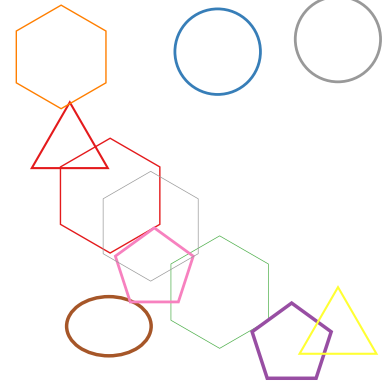[{"shape": "triangle", "thickness": 1.5, "radius": 0.57, "center": [0.181, 0.62]}, {"shape": "hexagon", "thickness": 1, "radius": 0.75, "center": [0.286, 0.492]}, {"shape": "circle", "thickness": 2, "radius": 0.56, "center": [0.565, 0.866]}, {"shape": "hexagon", "thickness": 0.5, "radius": 0.73, "center": [0.571, 0.241]}, {"shape": "pentagon", "thickness": 2.5, "radius": 0.54, "center": [0.758, 0.105]}, {"shape": "hexagon", "thickness": 1, "radius": 0.67, "center": [0.159, 0.852]}, {"shape": "triangle", "thickness": 1.5, "radius": 0.58, "center": [0.878, 0.139]}, {"shape": "oval", "thickness": 2.5, "radius": 0.55, "center": [0.283, 0.153]}, {"shape": "pentagon", "thickness": 2, "radius": 0.53, "center": [0.401, 0.302]}, {"shape": "hexagon", "thickness": 0.5, "radius": 0.71, "center": [0.391, 0.412]}, {"shape": "circle", "thickness": 2, "radius": 0.55, "center": [0.878, 0.898]}]